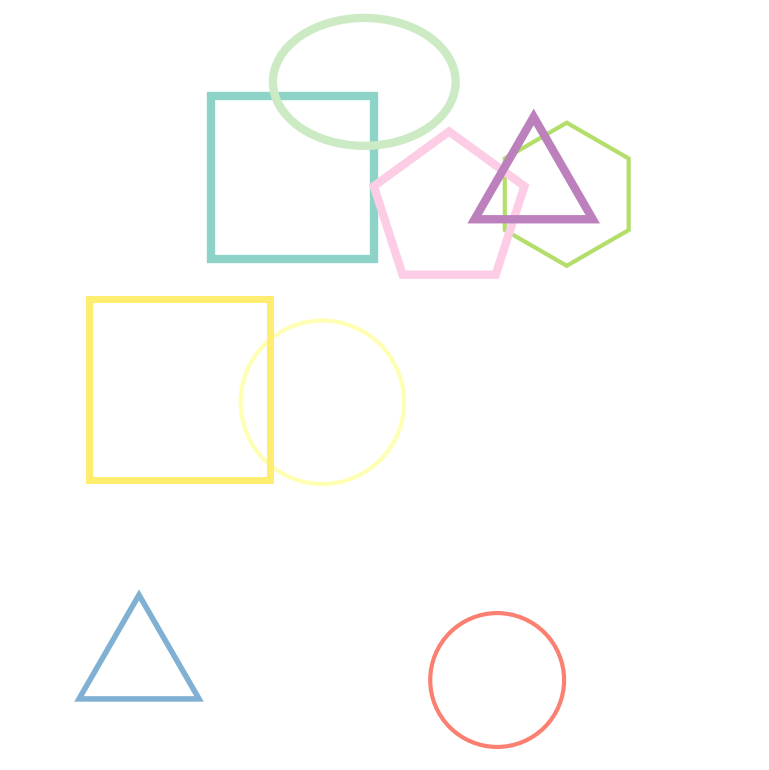[{"shape": "square", "thickness": 3, "radius": 0.53, "center": [0.38, 0.769]}, {"shape": "circle", "thickness": 1.5, "radius": 0.53, "center": [0.419, 0.478]}, {"shape": "circle", "thickness": 1.5, "radius": 0.43, "center": [0.646, 0.117]}, {"shape": "triangle", "thickness": 2, "radius": 0.45, "center": [0.181, 0.137]}, {"shape": "hexagon", "thickness": 1.5, "radius": 0.46, "center": [0.736, 0.748]}, {"shape": "pentagon", "thickness": 3, "radius": 0.51, "center": [0.583, 0.726]}, {"shape": "triangle", "thickness": 3, "radius": 0.44, "center": [0.693, 0.76]}, {"shape": "oval", "thickness": 3, "radius": 0.59, "center": [0.473, 0.894]}, {"shape": "square", "thickness": 2.5, "radius": 0.59, "center": [0.233, 0.494]}]